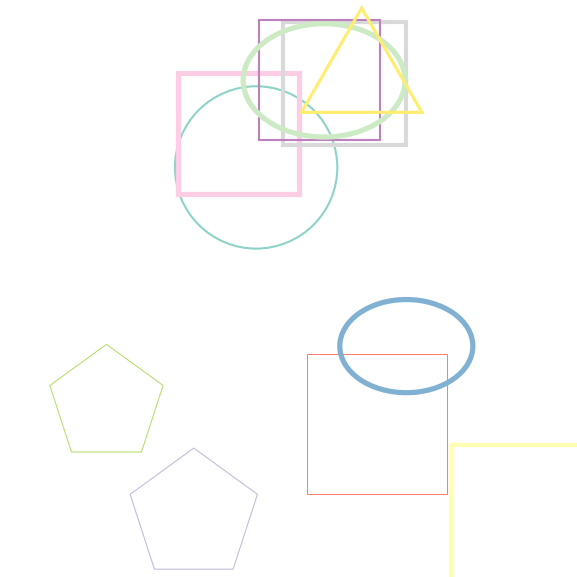[{"shape": "circle", "thickness": 1, "radius": 0.7, "center": [0.444, 0.709]}, {"shape": "square", "thickness": 2, "radius": 0.59, "center": [0.899, 0.111]}, {"shape": "pentagon", "thickness": 0.5, "radius": 0.58, "center": [0.336, 0.107]}, {"shape": "square", "thickness": 0.5, "radius": 0.61, "center": [0.653, 0.265]}, {"shape": "oval", "thickness": 2.5, "radius": 0.58, "center": [0.704, 0.4]}, {"shape": "pentagon", "thickness": 0.5, "radius": 0.52, "center": [0.184, 0.3]}, {"shape": "square", "thickness": 2.5, "radius": 0.52, "center": [0.413, 0.767]}, {"shape": "square", "thickness": 2, "radius": 0.53, "center": [0.597, 0.854]}, {"shape": "square", "thickness": 1, "radius": 0.52, "center": [0.553, 0.861]}, {"shape": "oval", "thickness": 2.5, "radius": 0.7, "center": [0.561, 0.86]}, {"shape": "triangle", "thickness": 1.5, "radius": 0.6, "center": [0.626, 0.865]}]